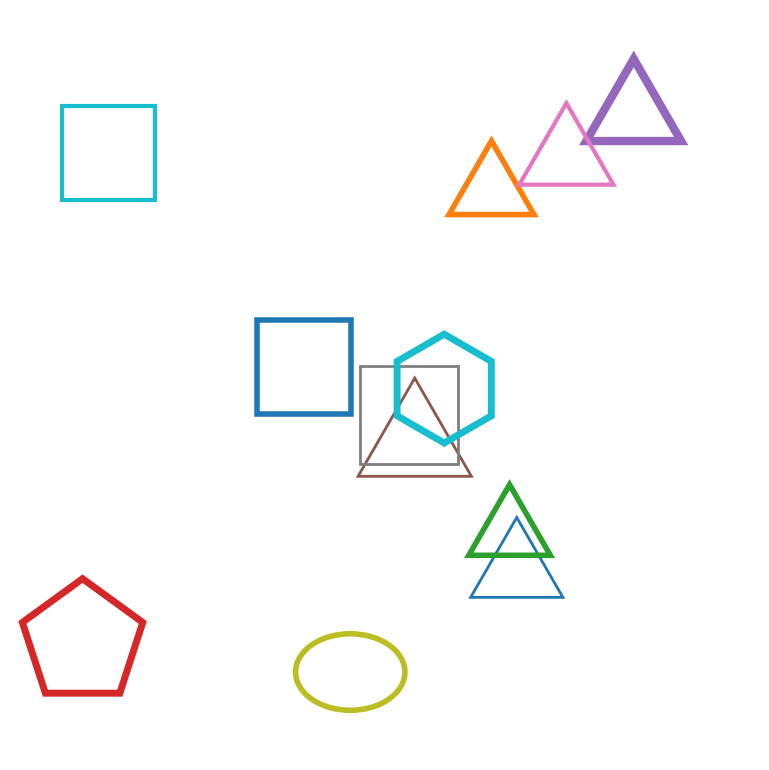[{"shape": "square", "thickness": 2, "radius": 0.31, "center": [0.394, 0.524]}, {"shape": "triangle", "thickness": 1, "radius": 0.35, "center": [0.671, 0.259]}, {"shape": "triangle", "thickness": 2, "radius": 0.32, "center": [0.638, 0.753]}, {"shape": "triangle", "thickness": 2, "radius": 0.31, "center": [0.662, 0.309]}, {"shape": "pentagon", "thickness": 2.5, "radius": 0.41, "center": [0.107, 0.166]}, {"shape": "triangle", "thickness": 3, "radius": 0.36, "center": [0.823, 0.852]}, {"shape": "triangle", "thickness": 1, "radius": 0.43, "center": [0.539, 0.424]}, {"shape": "triangle", "thickness": 1.5, "radius": 0.35, "center": [0.736, 0.795]}, {"shape": "square", "thickness": 1, "radius": 0.32, "center": [0.531, 0.461]}, {"shape": "oval", "thickness": 2, "radius": 0.35, "center": [0.455, 0.127]}, {"shape": "hexagon", "thickness": 2.5, "radius": 0.35, "center": [0.577, 0.495]}, {"shape": "square", "thickness": 1.5, "radius": 0.3, "center": [0.141, 0.801]}]